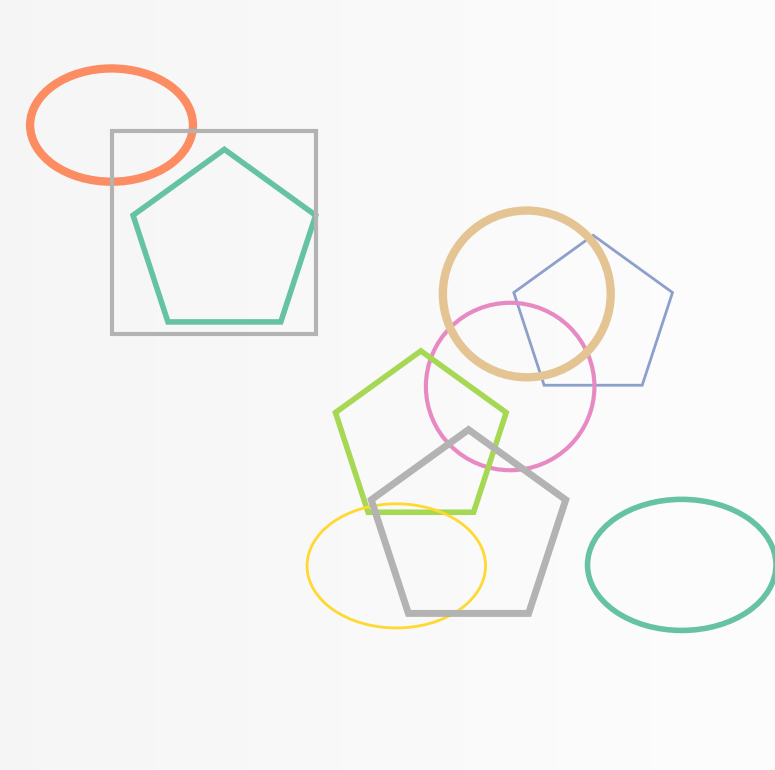[{"shape": "pentagon", "thickness": 2, "radius": 0.62, "center": [0.29, 0.682]}, {"shape": "oval", "thickness": 2, "radius": 0.61, "center": [0.88, 0.266]}, {"shape": "oval", "thickness": 3, "radius": 0.53, "center": [0.144, 0.838]}, {"shape": "pentagon", "thickness": 1, "radius": 0.54, "center": [0.765, 0.587]}, {"shape": "circle", "thickness": 1.5, "radius": 0.54, "center": [0.658, 0.498]}, {"shape": "pentagon", "thickness": 2, "radius": 0.58, "center": [0.543, 0.428]}, {"shape": "oval", "thickness": 1, "radius": 0.58, "center": [0.511, 0.265]}, {"shape": "circle", "thickness": 3, "radius": 0.54, "center": [0.68, 0.618]}, {"shape": "pentagon", "thickness": 2.5, "radius": 0.66, "center": [0.605, 0.31]}, {"shape": "square", "thickness": 1.5, "radius": 0.66, "center": [0.276, 0.698]}]